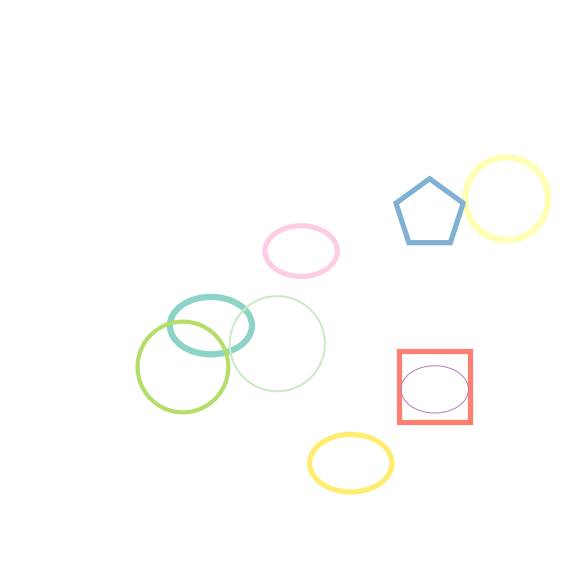[{"shape": "oval", "thickness": 3, "radius": 0.36, "center": [0.365, 0.435]}, {"shape": "circle", "thickness": 3, "radius": 0.36, "center": [0.877, 0.655]}, {"shape": "square", "thickness": 2.5, "radius": 0.31, "center": [0.752, 0.331]}, {"shape": "pentagon", "thickness": 2.5, "radius": 0.31, "center": [0.744, 0.628]}, {"shape": "circle", "thickness": 2, "radius": 0.39, "center": [0.317, 0.364]}, {"shape": "oval", "thickness": 2.5, "radius": 0.31, "center": [0.522, 0.564]}, {"shape": "oval", "thickness": 0.5, "radius": 0.29, "center": [0.753, 0.325]}, {"shape": "circle", "thickness": 1, "radius": 0.41, "center": [0.48, 0.404]}, {"shape": "oval", "thickness": 2.5, "radius": 0.36, "center": [0.607, 0.197]}]